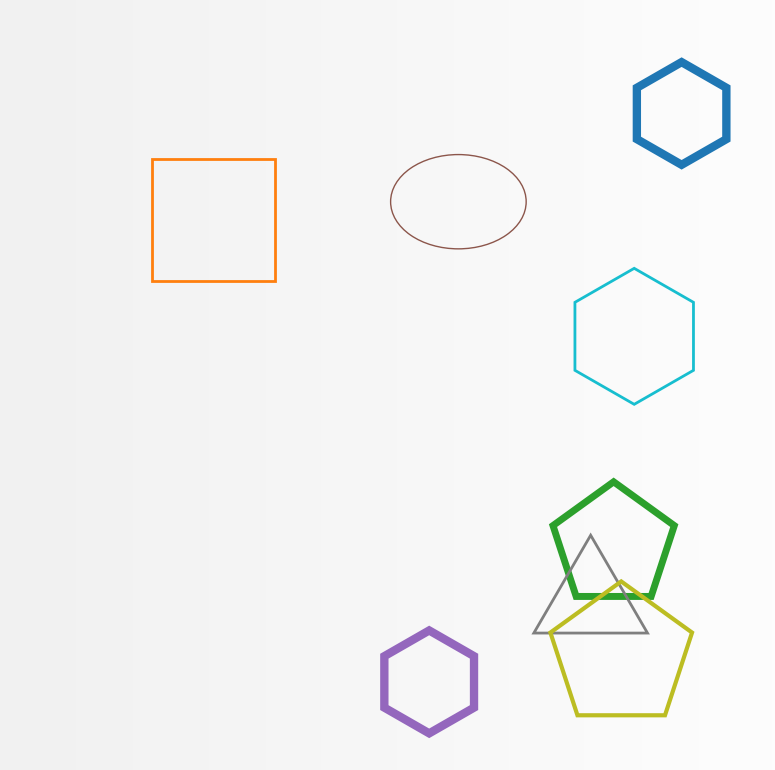[{"shape": "hexagon", "thickness": 3, "radius": 0.33, "center": [0.88, 0.853]}, {"shape": "square", "thickness": 1, "radius": 0.4, "center": [0.275, 0.714]}, {"shape": "pentagon", "thickness": 2.5, "radius": 0.41, "center": [0.792, 0.292]}, {"shape": "hexagon", "thickness": 3, "radius": 0.33, "center": [0.554, 0.114]}, {"shape": "oval", "thickness": 0.5, "radius": 0.44, "center": [0.591, 0.738]}, {"shape": "triangle", "thickness": 1, "radius": 0.42, "center": [0.762, 0.22]}, {"shape": "pentagon", "thickness": 1.5, "radius": 0.48, "center": [0.802, 0.149]}, {"shape": "hexagon", "thickness": 1, "radius": 0.44, "center": [0.818, 0.563]}]